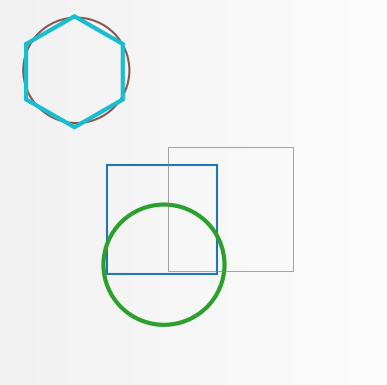[{"shape": "square", "thickness": 1.5, "radius": 0.71, "center": [0.419, 0.43]}, {"shape": "circle", "thickness": 3, "radius": 0.78, "center": [0.423, 0.312]}, {"shape": "circle", "thickness": 1.5, "radius": 0.68, "center": [0.197, 0.817]}, {"shape": "square", "thickness": 0.5, "radius": 0.81, "center": [0.595, 0.457]}, {"shape": "hexagon", "thickness": 3, "radius": 0.72, "center": [0.192, 0.814]}]